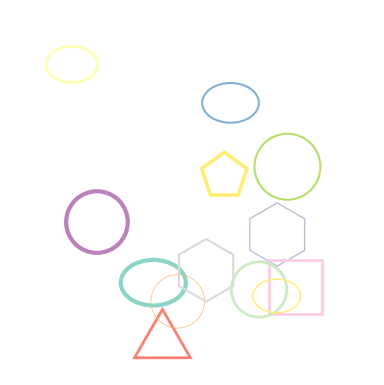[{"shape": "oval", "thickness": 3, "radius": 0.42, "center": [0.398, 0.266]}, {"shape": "oval", "thickness": 2, "radius": 0.34, "center": [0.187, 0.833]}, {"shape": "hexagon", "thickness": 1, "radius": 0.41, "center": [0.72, 0.391]}, {"shape": "triangle", "thickness": 2, "radius": 0.42, "center": [0.422, 0.113]}, {"shape": "oval", "thickness": 1.5, "radius": 0.37, "center": [0.599, 0.733]}, {"shape": "circle", "thickness": 0.5, "radius": 0.35, "center": [0.462, 0.217]}, {"shape": "circle", "thickness": 1.5, "radius": 0.43, "center": [0.747, 0.567]}, {"shape": "square", "thickness": 2, "radius": 0.35, "center": [0.767, 0.255]}, {"shape": "hexagon", "thickness": 1.5, "radius": 0.41, "center": [0.535, 0.298]}, {"shape": "circle", "thickness": 3, "radius": 0.4, "center": [0.252, 0.423]}, {"shape": "circle", "thickness": 2, "radius": 0.36, "center": [0.673, 0.248]}, {"shape": "oval", "thickness": 1, "radius": 0.31, "center": [0.719, 0.231]}, {"shape": "pentagon", "thickness": 2.5, "radius": 0.31, "center": [0.583, 0.543]}]